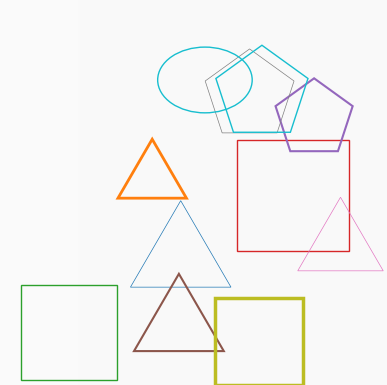[{"shape": "triangle", "thickness": 0.5, "radius": 0.75, "center": [0.466, 0.329]}, {"shape": "triangle", "thickness": 2, "radius": 0.51, "center": [0.393, 0.536]}, {"shape": "square", "thickness": 1, "radius": 0.62, "center": [0.178, 0.135]}, {"shape": "square", "thickness": 1, "radius": 0.72, "center": [0.757, 0.493]}, {"shape": "pentagon", "thickness": 1.5, "radius": 0.52, "center": [0.811, 0.692]}, {"shape": "triangle", "thickness": 1.5, "radius": 0.67, "center": [0.462, 0.155]}, {"shape": "triangle", "thickness": 0.5, "radius": 0.64, "center": [0.879, 0.36]}, {"shape": "pentagon", "thickness": 0.5, "radius": 0.6, "center": [0.644, 0.752]}, {"shape": "square", "thickness": 2.5, "radius": 0.57, "center": [0.668, 0.113]}, {"shape": "pentagon", "thickness": 1, "radius": 0.62, "center": [0.676, 0.758]}, {"shape": "oval", "thickness": 1, "radius": 0.61, "center": [0.529, 0.792]}]